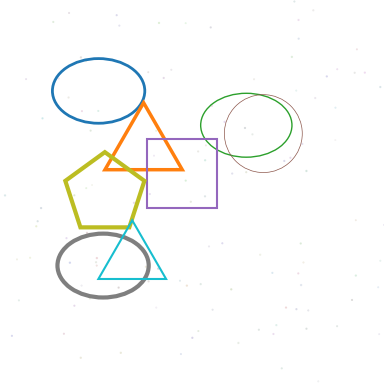[{"shape": "oval", "thickness": 2, "radius": 0.6, "center": [0.256, 0.764]}, {"shape": "triangle", "thickness": 2.5, "radius": 0.58, "center": [0.373, 0.617]}, {"shape": "oval", "thickness": 1, "radius": 0.59, "center": [0.64, 0.675]}, {"shape": "square", "thickness": 1.5, "radius": 0.45, "center": [0.473, 0.549]}, {"shape": "circle", "thickness": 0.5, "radius": 0.51, "center": [0.684, 0.653]}, {"shape": "oval", "thickness": 3, "radius": 0.59, "center": [0.268, 0.31]}, {"shape": "pentagon", "thickness": 3, "radius": 0.54, "center": [0.272, 0.497]}, {"shape": "triangle", "thickness": 1.5, "radius": 0.51, "center": [0.343, 0.326]}]